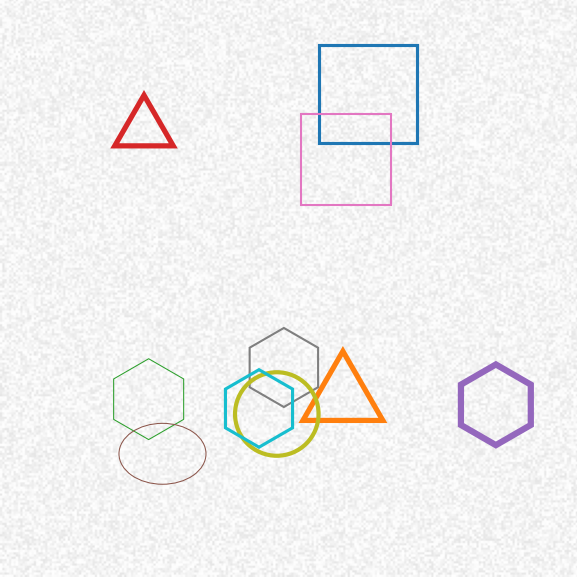[{"shape": "square", "thickness": 1.5, "radius": 0.43, "center": [0.637, 0.836]}, {"shape": "triangle", "thickness": 2.5, "radius": 0.4, "center": [0.594, 0.311]}, {"shape": "hexagon", "thickness": 0.5, "radius": 0.35, "center": [0.257, 0.308]}, {"shape": "triangle", "thickness": 2.5, "radius": 0.29, "center": [0.249, 0.776]}, {"shape": "hexagon", "thickness": 3, "radius": 0.35, "center": [0.859, 0.298]}, {"shape": "oval", "thickness": 0.5, "radius": 0.38, "center": [0.281, 0.213]}, {"shape": "square", "thickness": 1, "radius": 0.39, "center": [0.599, 0.723]}, {"shape": "hexagon", "thickness": 1, "radius": 0.34, "center": [0.492, 0.363]}, {"shape": "circle", "thickness": 2, "radius": 0.36, "center": [0.479, 0.282]}, {"shape": "hexagon", "thickness": 1.5, "radius": 0.34, "center": [0.448, 0.292]}]